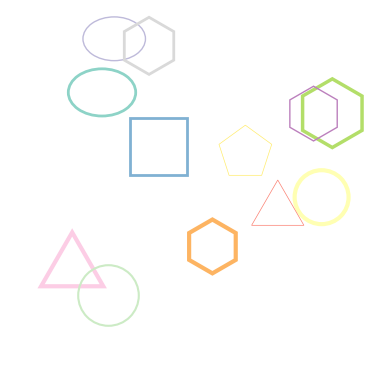[{"shape": "oval", "thickness": 2, "radius": 0.44, "center": [0.265, 0.76]}, {"shape": "circle", "thickness": 3, "radius": 0.35, "center": [0.835, 0.488]}, {"shape": "oval", "thickness": 1, "radius": 0.41, "center": [0.297, 0.899]}, {"shape": "triangle", "thickness": 0.5, "radius": 0.39, "center": [0.721, 0.454]}, {"shape": "square", "thickness": 2, "radius": 0.37, "center": [0.413, 0.62]}, {"shape": "hexagon", "thickness": 3, "radius": 0.35, "center": [0.552, 0.36]}, {"shape": "hexagon", "thickness": 2.5, "radius": 0.45, "center": [0.863, 0.706]}, {"shape": "triangle", "thickness": 3, "radius": 0.47, "center": [0.187, 0.303]}, {"shape": "hexagon", "thickness": 2, "radius": 0.37, "center": [0.387, 0.881]}, {"shape": "hexagon", "thickness": 1, "radius": 0.36, "center": [0.814, 0.705]}, {"shape": "circle", "thickness": 1.5, "radius": 0.39, "center": [0.282, 0.232]}, {"shape": "pentagon", "thickness": 0.5, "radius": 0.36, "center": [0.637, 0.603]}]